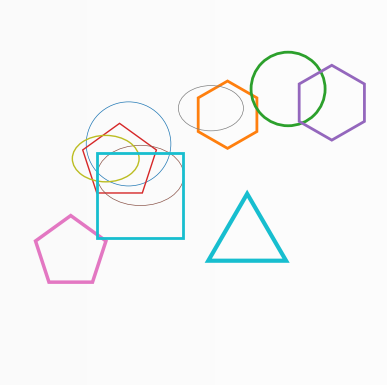[{"shape": "circle", "thickness": 0.5, "radius": 0.55, "center": [0.332, 0.626]}, {"shape": "hexagon", "thickness": 2, "radius": 0.44, "center": [0.587, 0.702]}, {"shape": "circle", "thickness": 2, "radius": 0.48, "center": [0.743, 0.769]}, {"shape": "pentagon", "thickness": 1, "radius": 0.5, "center": [0.309, 0.58]}, {"shape": "hexagon", "thickness": 2, "radius": 0.49, "center": [0.856, 0.733]}, {"shape": "oval", "thickness": 0.5, "radius": 0.56, "center": [0.362, 0.544]}, {"shape": "pentagon", "thickness": 2.5, "radius": 0.48, "center": [0.183, 0.344]}, {"shape": "oval", "thickness": 0.5, "radius": 0.42, "center": [0.544, 0.719]}, {"shape": "oval", "thickness": 1, "radius": 0.43, "center": [0.273, 0.588]}, {"shape": "square", "thickness": 2, "radius": 0.56, "center": [0.362, 0.492]}, {"shape": "triangle", "thickness": 3, "radius": 0.58, "center": [0.638, 0.381]}]